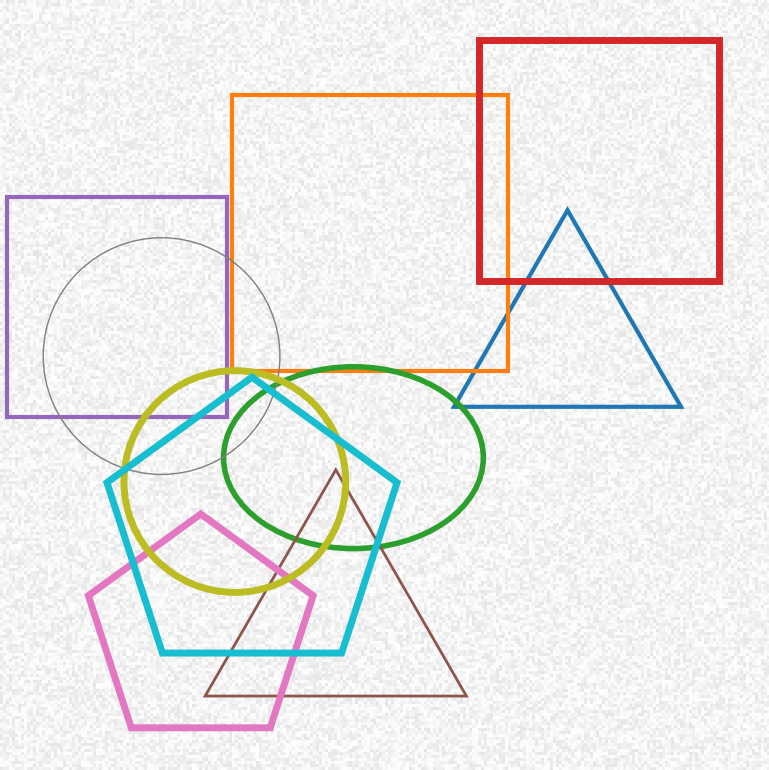[{"shape": "triangle", "thickness": 1.5, "radius": 0.85, "center": [0.737, 0.557]}, {"shape": "square", "thickness": 1.5, "radius": 0.9, "center": [0.48, 0.697]}, {"shape": "oval", "thickness": 2, "radius": 0.84, "center": [0.459, 0.406]}, {"shape": "square", "thickness": 2.5, "radius": 0.78, "center": [0.778, 0.792]}, {"shape": "square", "thickness": 1.5, "radius": 0.72, "center": [0.152, 0.602]}, {"shape": "triangle", "thickness": 1, "radius": 0.98, "center": [0.436, 0.194]}, {"shape": "pentagon", "thickness": 2.5, "radius": 0.77, "center": [0.261, 0.179]}, {"shape": "circle", "thickness": 0.5, "radius": 0.77, "center": [0.21, 0.538]}, {"shape": "circle", "thickness": 2.5, "radius": 0.72, "center": [0.305, 0.375]}, {"shape": "pentagon", "thickness": 2.5, "radius": 0.99, "center": [0.327, 0.312]}]